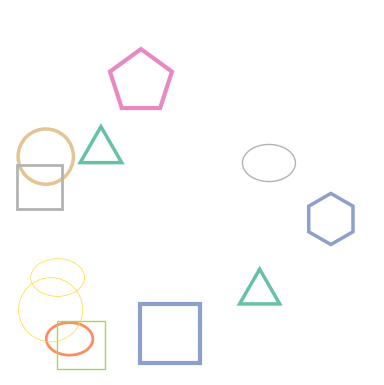[{"shape": "triangle", "thickness": 2.5, "radius": 0.3, "center": [0.674, 0.241]}, {"shape": "triangle", "thickness": 2.5, "radius": 0.31, "center": [0.262, 0.609]}, {"shape": "oval", "thickness": 2, "radius": 0.3, "center": [0.181, 0.12]}, {"shape": "hexagon", "thickness": 2.5, "radius": 0.33, "center": [0.859, 0.431]}, {"shape": "square", "thickness": 3, "radius": 0.38, "center": [0.442, 0.134]}, {"shape": "pentagon", "thickness": 3, "radius": 0.42, "center": [0.366, 0.788]}, {"shape": "square", "thickness": 1, "radius": 0.31, "center": [0.211, 0.104]}, {"shape": "circle", "thickness": 0.5, "radius": 0.42, "center": [0.132, 0.195]}, {"shape": "oval", "thickness": 0.5, "radius": 0.35, "center": [0.15, 0.279]}, {"shape": "circle", "thickness": 2.5, "radius": 0.36, "center": [0.119, 0.593]}, {"shape": "square", "thickness": 2, "radius": 0.29, "center": [0.102, 0.514]}, {"shape": "oval", "thickness": 1, "radius": 0.34, "center": [0.699, 0.577]}]